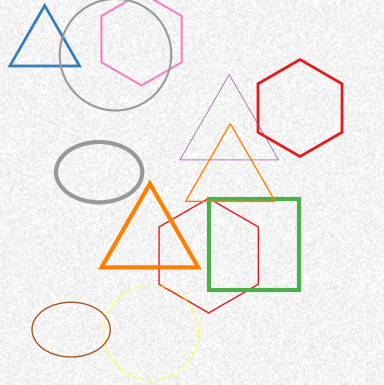[{"shape": "hexagon", "thickness": 2, "radius": 0.63, "center": [0.779, 0.719]}, {"shape": "hexagon", "thickness": 1, "radius": 0.74, "center": [0.542, 0.336]}, {"shape": "triangle", "thickness": 2, "radius": 0.52, "center": [0.116, 0.881]}, {"shape": "square", "thickness": 3, "radius": 0.59, "center": [0.66, 0.365]}, {"shape": "triangle", "thickness": 0.5, "radius": 0.74, "center": [0.595, 0.659]}, {"shape": "triangle", "thickness": 3, "radius": 0.72, "center": [0.389, 0.378]}, {"shape": "triangle", "thickness": 1, "radius": 0.67, "center": [0.598, 0.544]}, {"shape": "circle", "thickness": 0.5, "radius": 0.62, "center": [0.393, 0.136]}, {"shape": "oval", "thickness": 1, "radius": 0.51, "center": [0.185, 0.144]}, {"shape": "hexagon", "thickness": 1.5, "radius": 0.6, "center": [0.368, 0.898]}, {"shape": "oval", "thickness": 3, "radius": 0.56, "center": [0.258, 0.553]}, {"shape": "circle", "thickness": 1.5, "radius": 0.72, "center": [0.3, 0.858]}]